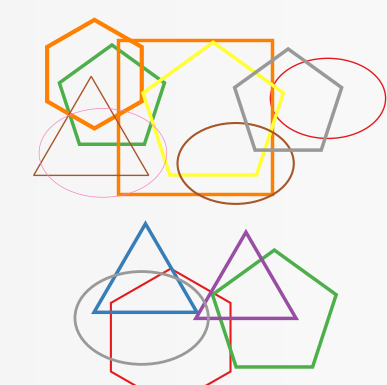[{"shape": "hexagon", "thickness": 1.5, "radius": 0.89, "center": [0.441, 0.124]}, {"shape": "oval", "thickness": 1, "radius": 0.74, "center": [0.846, 0.744]}, {"shape": "triangle", "thickness": 2.5, "radius": 0.77, "center": [0.375, 0.265]}, {"shape": "pentagon", "thickness": 2.5, "radius": 0.71, "center": [0.289, 0.741]}, {"shape": "pentagon", "thickness": 2.5, "radius": 0.84, "center": [0.708, 0.183]}, {"shape": "triangle", "thickness": 2.5, "radius": 0.75, "center": [0.635, 0.248]}, {"shape": "hexagon", "thickness": 3, "radius": 0.71, "center": [0.244, 0.807]}, {"shape": "square", "thickness": 2.5, "radius": 1.0, "center": [0.503, 0.697]}, {"shape": "pentagon", "thickness": 2.5, "radius": 0.95, "center": [0.55, 0.7]}, {"shape": "oval", "thickness": 1.5, "radius": 0.75, "center": [0.608, 0.575]}, {"shape": "triangle", "thickness": 1, "radius": 0.86, "center": [0.235, 0.63]}, {"shape": "oval", "thickness": 0.5, "radius": 0.82, "center": [0.266, 0.603]}, {"shape": "oval", "thickness": 2, "radius": 0.86, "center": [0.366, 0.174]}, {"shape": "pentagon", "thickness": 2.5, "radius": 0.73, "center": [0.744, 0.728]}]